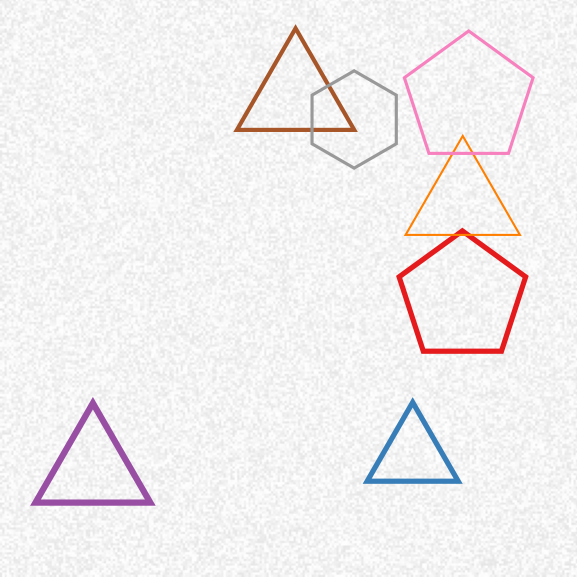[{"shape": "pentagon", "thickness": 2.5, "radius": 0.58, "center": [0.801, 0.484]}, {"shape": "triangle", "thickness": 2.5, "radius": 0.46, "center": [0.715, 0.211]}, {"shape": "triangle", "thickness": 3, "radius": 0.57, "center": [0.161, 0.186]}, {"shape": "triangle", "thickness": 1, "radius": 0.57, "center": [0.801, 0.65]}, {"shape": "triangle", "thickness": 2, "radius": 0.59, "center": [0.512, 0.833]}, {"shape": "pentagon", "thickness": 1.5, "radius": 0.59, "center": [0.812, 0.828]}, {"shape": "hexagon", "thickness": 1.5, "radius": 0.42, "center": [0.613, 0.792]}]